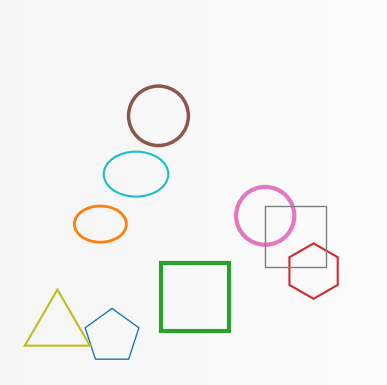[{"shape": "pentagon", "thickness": 1, "radius": 0.36, "center": [0.289, 0.126]}, {"shape": "oval", "thickness": 2, "radius": 0.34, "center": [0.259, 0.418]}, {"shape": "square", "thickness": 3, "radius": 0.44, "center": [0.504, 0.228]}, {"shape": "hexagon", "thickness": 1.5, "radius": 0.36, "center": [0.809, 0.296]}, {"shape": "circle", "thickness": 2.5, "radius": 0.39, "center": [0.409, 0.699]}, {"shape": "circle", "thickness": 3, "radius": 0.38, "center": [0.684, 0.439]}, {"shape": "square", "thickness": 1, "radius": 0.4, "center": [0.763, 0.386]}, {"shape": "triangle", "thickness": 1.5, "radius": 0.49, "center": [0.148, 0.151]}, {"shape": "oval", "thickness": 1.5, "radius": 0.42, "center": [0.351, 0.548]}]